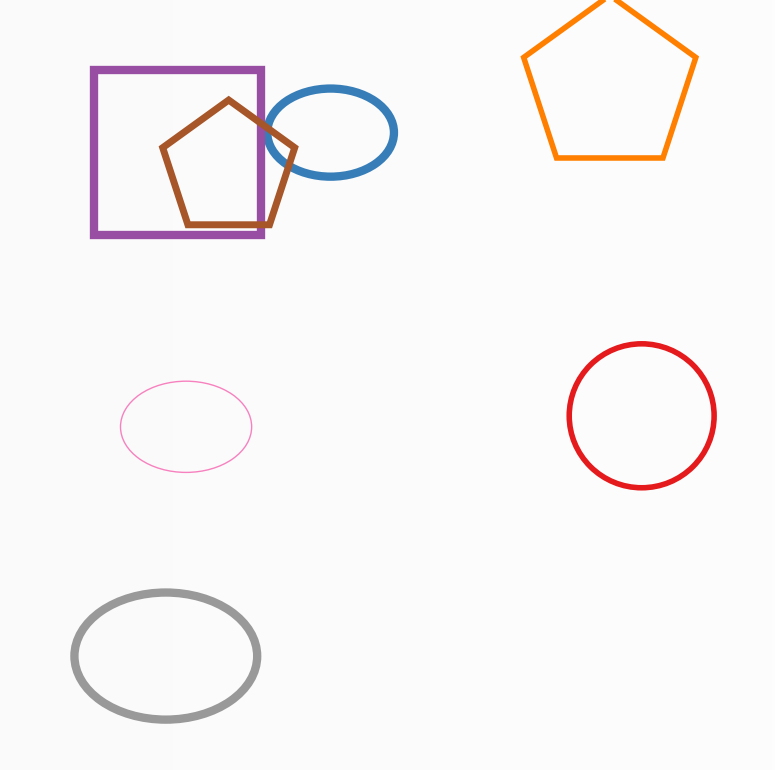[{"shape": "circle", "thickness": 2, "radius": 0.47, "center": [0.828, 0.46]}, {"shape": "oval", "thickness": 3, "radius": 0.41, "center": [0.427, 0.828]}, {"shape": "square", "thickness": 3, "radius": 0.54, "center": [0.229, 0.802]}, {"shape": "pentagon", "thickness": 2, "radius": 0.58, "center": [0.787, 0.889]}, {"shape": "pentagon", "thickness": 2.5, "radius": 0.45, "center": [0.295, 0.781]}, {"shape": "oval", "thickness": 0.5, "radius": 0.42, "center": [0.24, 0.446]}, {"shape": "oval", "thickness": 3, "radius": 0.59, "center": [0.214, 0.148]}]